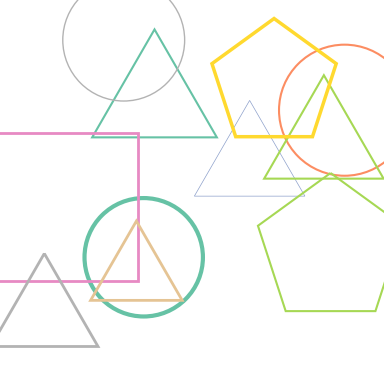[{"shape": "circle", "thickness": 3, "radius": 0.77, "center": [0.373, 0.332]}, {"shape": "triangle", "thickness": 1.5, "radius": 0.93, "center": [0.401, 0.737]}, {"shape": "circle", "thickness": 1.5, "radius": 0.85, "center": [0.895, 0.714]}, {"shape": "triangle", "thickness": 0.5, "radius": 0.83, "center": [0.648, 0.573]}, {"shape": "square", "thickness": 2, "radius": 0.96, "center": [0.165, 0.464]}, {"shape": "pentagon", "thickness": 1.5, "radius": 0.99, "center": [0.859, 0.352]}, {"shape": "triangle", "thickness": 1.5, "radius": 0.9, "center": [0.841, 0.626]}, {"shape": "pentagon", "thickness": 2.5, "radius": 0.85, "center": [0.712, 0.782]}, {"shape": "triangle", "thickness": 2, "radius": 0.69, "center": [0.354, 0.289]}, {"shape": "triangle", "thickness": 2, "radius": 0.81, "center": [0.115, 0.181]}, {"shape": "circle", "thickness": 1, "radius": 0.79, "center": [0.321, 0.896]}]